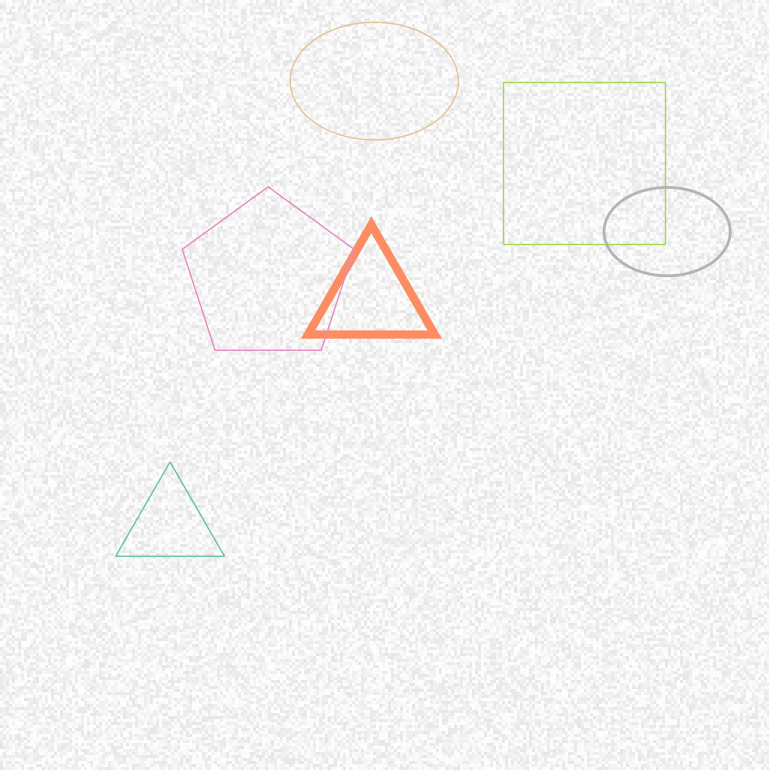[{"shape": "triangle", "thickness": 0.5, "radius": 0.41, "center": [0.221, 0.318]}, {"shape": "triangle", "thickness": 3, "radius": 0.48, "center": [0.482, 0.613]}, {"shape": "pentagon", "thickness": 0.5, "radius": 0.59, "center": [0.348, 0.64]}, {"shape": "square", "thickness": 0.5, "radius": 0.53, "center": [0.759, 0.788]}, {"shape": "oval", "thickness": 0.5, "radius": 0.55, "center": [0.486, 0.895]}, {"shape": "oval", "thickness": 1, "radius": 0.41, "center": [0.866, 0.699]}]